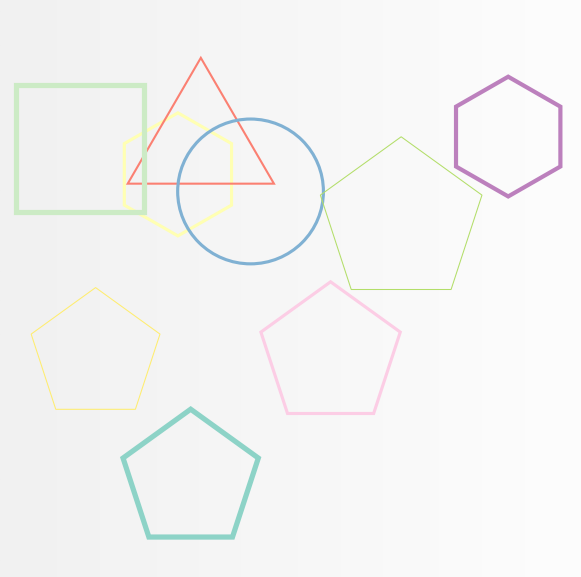[{"shape": "pentagon", "thickness": 2.5, "radius": 0.61, "center": [0.328, 0.168]}, {"shape": "hexagon", "thickness": 1.5, "radius": 0.53, "center": [0.306, 0.697]}, {"shape": "triangle", "thickness": 1, "radius": 0.73, "center": [0.346, 0.754]}, {"shape": "circle", "thickness": 1.5, "radius": 0.63, "center": [0.431, 0.668]}, {"shape": "pentagon", "thickness": 0.5, "radius": 0.73, "center": [0.69, 0.616]}, {"shape": "pentagon", "thickness": 1.5, "radius": 0.63, "center": [0.569, 0.385]}, {"shape": "hexagon", "thickness": 2, "radius": 0.52, "center": [0.874, 0.763]}, {"shape": "square", "thickness": 2.5, "radius": 0.55, "center": [0.138, 0.742]}, {"shape": "pentagon", "thickness": 0.5, "radius": 0.58, "center": [0.164, 0.385]}]